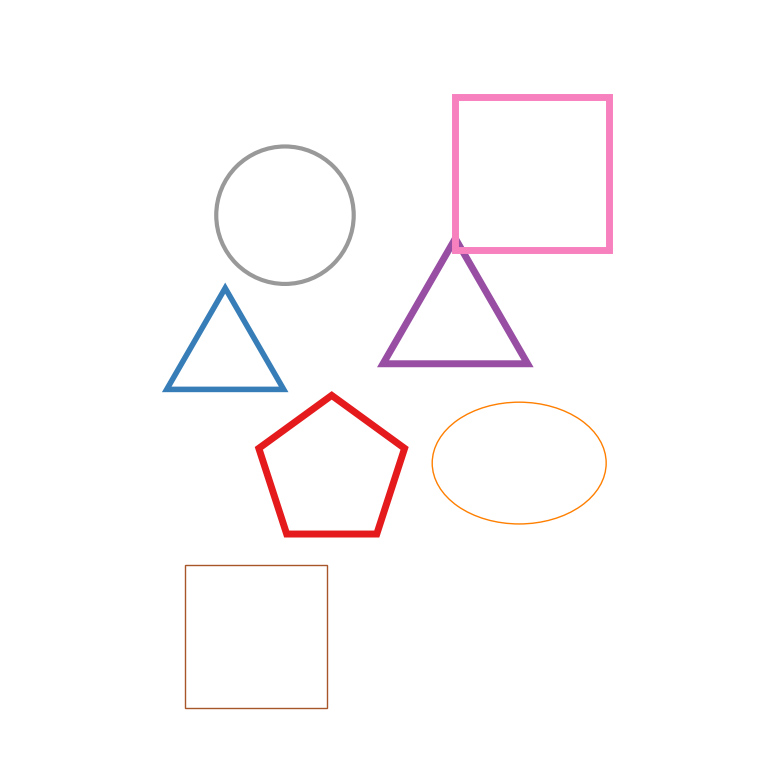[{"shape": "pentagon", "thickness": 2.5, "radius": 0.5, "center": [0.431, 0.387]}, {"shape": "triangle", "thickness": 2, "radius": 0.44, "center": [0.292, 0.538]}, {"shape": "triangle", "thickness": 2.5, "radius": 0.54, "center": [0.591, 0.582]}, {"shape": "oval", "thickness": 0.5, "radius": 0.56, "center": [0.674, 0.399]}, {"shape": "square", "thickness": 0.5, "radius": 0.46, "center": [0.332, 0.173]}, {"shape": "square", "thickness": 2.5, "radius": 0.5, "center": [0.691, 0.775]}, {"shape": "circle", "thickness": 1.5, "radius": 0.45, "center": [0.37, 0.721]}]